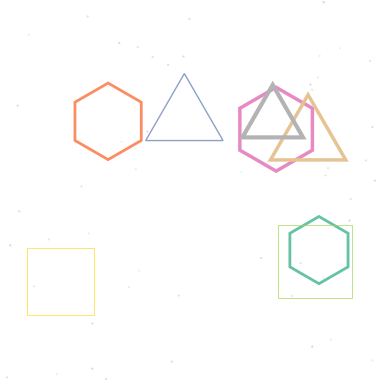[{"shape": "hexagon", "thickness": 2, "radius": 0.44, "center": [0.828, 0.35]}, {"shape": "hexagon", "thickness": 2, "radius": 0.5, "center": [0.281, 0.685]}, {"shape": "triangle", "thickness": 1, "radius": 0.58, "center": [0.479, 0.693]}, {"shape": "hexagon", "thickness": 2.5, "radius": 0.54, "center": [0.717, 0.664]}, {"shape": "square", "thickness": 0.5, "radius": 0.48, "center": [0.818, 0.321]}, {"shape": "square", "thickness": 0.5, "radius": 0.44, "center": [0.157, 0.268]}, {"shape": "triangle", "thickness": 2.5, "radius": 0.56, "center": [0.8, 0.641]}, {"shape": "triangle", "thickness": 3, "radius": 0.45, "center": [0.708, 0.689]}]